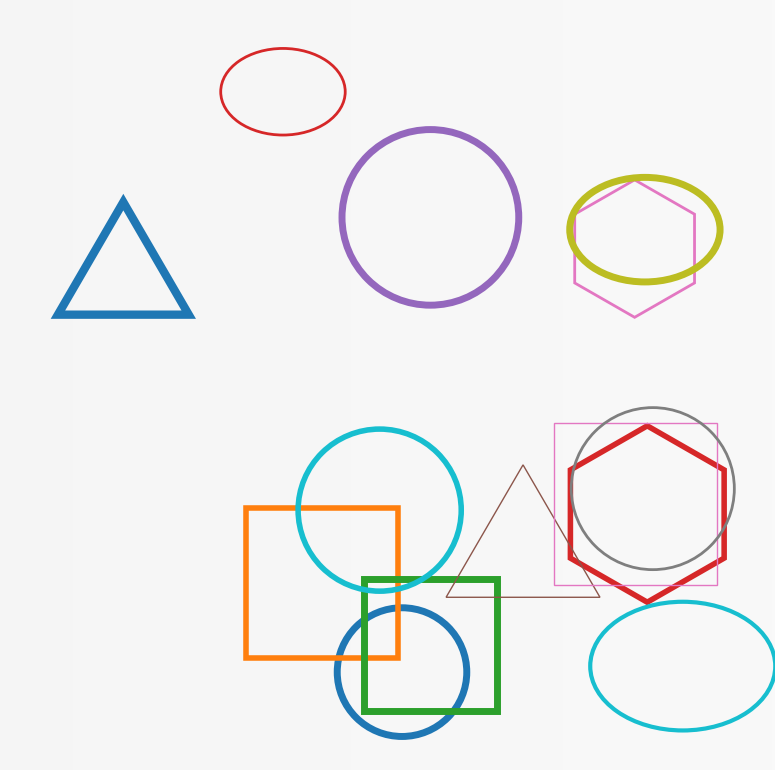[{"shape": "triangle", "thickness": 3, "radius": 0.49, "center": [0.159, 0.64]}, {"shape": "circle", "thickness": 2.5, "radius": 0.42, "center": [0.519, 0.127]}, {"shape": "square", "thickness": 2, "radius": 0.49, "center": [0.415, 0.243]}, {"shape": "square", "thickness": 2.5, "radius": 0.43, "center": [0.555, 0.163]}, {"shape": "hexagon", "thickness": 2, "radius": 0.57, "center": [0.835, 0.332]}, {"shape": "oval", "thickness": 1, "radius": 0.4, "center": [0.365, 0.881]}, {"shape": "circle", "thickness": 2.5, "radius": 0.57, "center": [0.555, 0.718]}, {"shape": "triangle", "thickness": 0.5, "radius": 0.57, "center": [0.675, 0.282]}, {"shape": "hexagon", "thickness": 1, "radius": 0.45, "center": [0.819, 0.677]}, {"shape": "square", "thickness": 0.5, "radius": 0.52, "center": [0.82, 0.345]}, {"shape": "circle", "thickness": 1, "radius": 0.53, "center": [0.842, 0.365]}, {"shape": "oval", "thickness": 2.5, "radius": 0.48, "center": [0.832, 0.702]}, {"shape": "oval", "thickness": 1.5, "radius": 0.6, "center": [0.881, 0.135]}, {"shape": "circle", "thickness": 2, "radius": 0.53, "center": [0.49, 0.338]}]